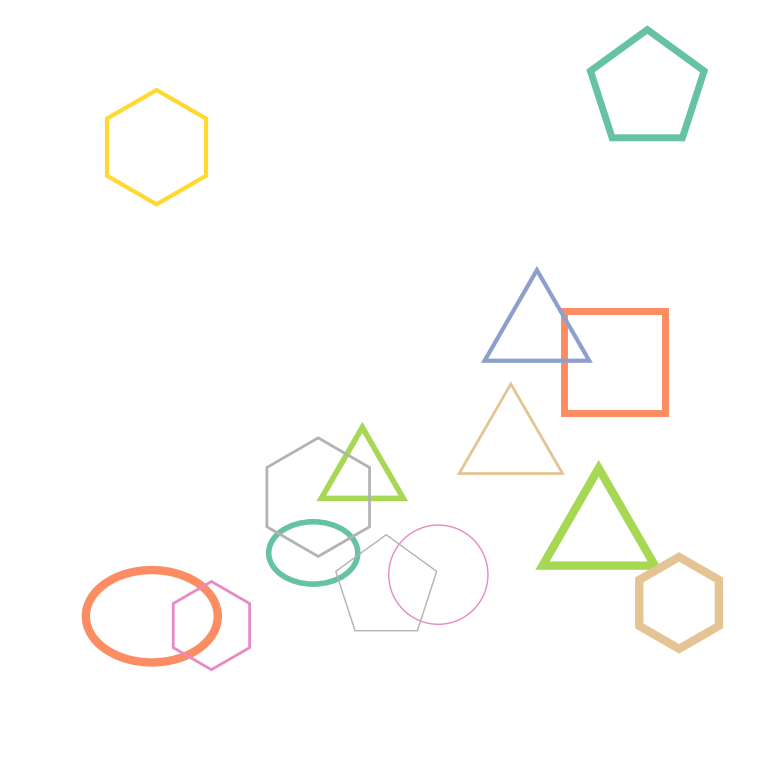[{"shape": "pentagon", "thickness": 2.5, "radius": 0.39, "center": [0.841, 0.884]}, {"shape": "oval", "thickness": 2, "radius": 0.29, "center": [0.407, 0.282]}, {"shape": "oval", "thickness": 3, "radius": 0.43, "center": [0.197, 0.2]}, {"shape": "square", "thickness": 2.5, "radius": 0.33, "center": [0.798, 0.53]}, {"shape": "triangle", "thickness": 1.5, "radius": 0.39, "center": [0.697, 0.571]}, {"shape": "circle", "thickness": 0.5, "radius": 0.32, "center": [0.569, 0.254]}, {"shape": "hexagon", "thickness": 1, "radius": 0.29, "center": [0.275, 0.188]}, {"shape": "triangle", "thickness": 2, "radius": 0.31, "center": [0.471, 0.383]}, {"shape": "triangle", "thickness": 3, "radius": 0.42, "center": [0.778, 0.308]}, {"shape": "hexagon", "thickness": 1.5, "radius": 0.37, "center": [0.203, 0.809]}, {"shape": "triangle", "thickness": 1, "radius": 0.39, "center": [0.663, 0.424]}, {"shape": "hexagon", "thickness": 3, "radius": 0.3, "center": [0.882, 0.217]}, {"shape": "pentagon", "thickness": 0.5, "radius": 0.34, "center": [0.502, 0.237]}, {"shape": "hexagon", "thickness": 1, "radius": 0.38, "center": [0.413, 0.354]}]